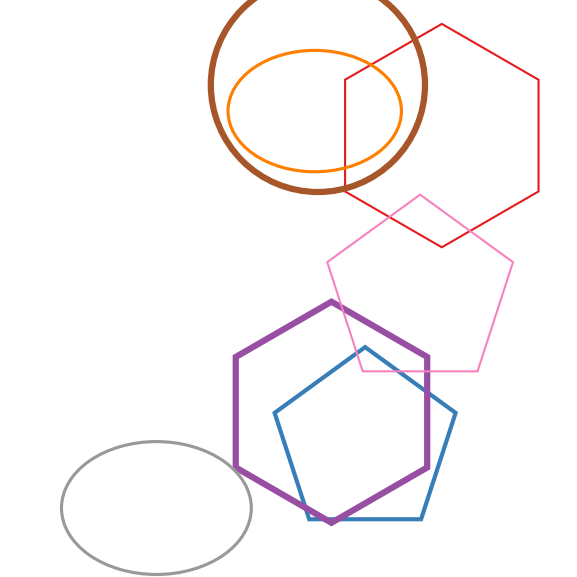[{"shape": "hexagon", "thickness": 1, "radius": 0.97, "center": [0.765, 0.764]}, {"shape": "pentagon", "thickness": 2, "radius": 0.82, "center": [0.632, 0.233]}, {"shape": "hexagon", "thickness": 3, "radius": 0.96, "center": [0.574, 0.285]}, {"shape": "oval", "thickness": 1.5, "radius": 0.75, "center": [0.545, 0.807]}, {"shape": "circle", "thickness": 3, "radius": 0.93, "center": [0.55, 0.852]}, {"shape": "pentagon", "thickness": 1, "radius": 0.85, "center": [0.727, 0.493]}, {"shape": "oval", "thickness": 1.5, "radius": 0.82, "center": [0.271, 0.119]}]